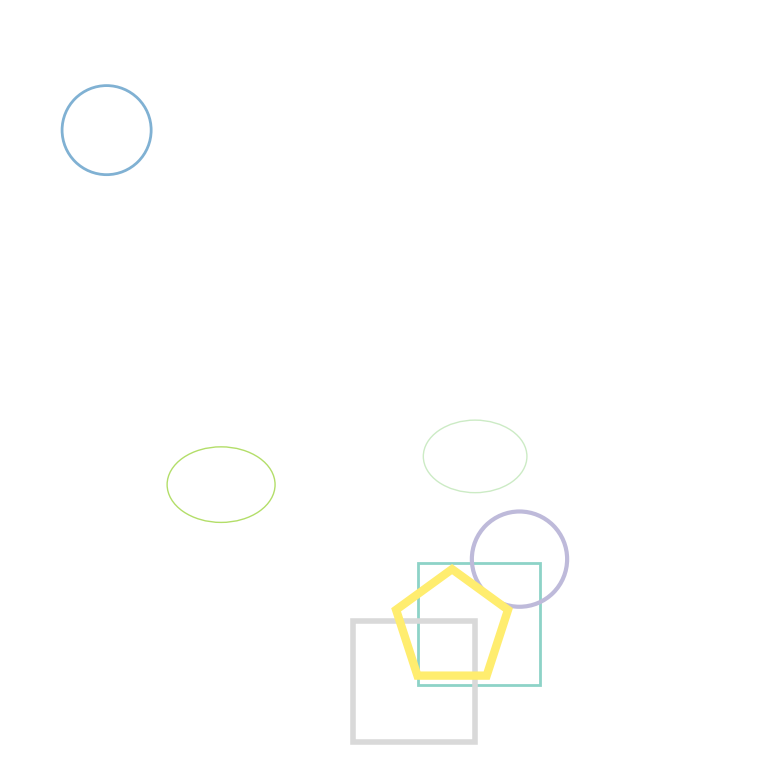[{"shape": "square", "thickness": 1, "radius": 0.4, "center": [0.622, 0.189]}, {"shape": "circle", "thickness": 1.5, "radius": 0.31, "center": [0.675, 0.274]}, {"shape": "circle", "thickness": 1, "radius": 0.29, "center": [0.138, 0.831]}, {"shape": "oval", "thickness": 0.5, "radius": 0.35, "center": [0.287, 0.371]}, {"shape": "square", "thickness": 2, "radius": 0.39, "center": [0.538, 0.115]}, {"shape": "oval", "thickness": 0.5, "radius": 0.34, "center": [0.617, 0.407]}, {"shape": "pentagon", "thickness": 3, "radius": 0.38, "center": [0.587, 0.184]}]